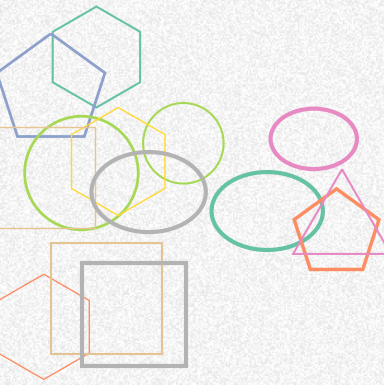[{"shape": "hexagon", "thickness": 1.5, "radius": 0.66, "center": [0.25, 0.852]}, {"shape": "oval", "thickness": 3, "radius": 0.72, "center": [0.694, 0.452]}, {"shape": "hexagon", "thickness": 1, "radius": 0.68, "center": [0.114, 0.151]}, {"shape": "pentagon", "thickness": 2.5, "radius": 0.58, "center": [0.874, 0.394]}, {"shape": "pentagon", "thickness": 2, "radius": 0.74, "center": [0.132, 0.765]}, {"shape": "triangle", "thickness": 1.5, "radius": 0.73, "center": [0.888, 0.414]}, {"shape": "oval", "thickness": 3, "radius": 0.56, "center": [0.815, 0.639]}, {"shape": "circle", "thickness": 2, "radius": 0.74, "center": [0.212, 0.551]}, {"shape": "circle", "thickness": 1.5, "radius": 0.52, "center": [0.476, 0.628]}, {"shape": "hexagon", "thickness": 1, "radius": 0.7, "center": [0.307, 0.581]}, {"shape": "square", "thickness": 1, "radius": 0.66, "center": [0.115, 0.539]}, {"shape": "square", "thickness": 1.5, "radius": 0.72, "center": [0.277, 0.225]}, {"shape": "square", "thickness": 3, "radius": 0.67, "center": [0.348, 0.183]}, {"shape": "oval", "thickness": 3, "radius": 0.74, "center": [0.386, 0.501]}]